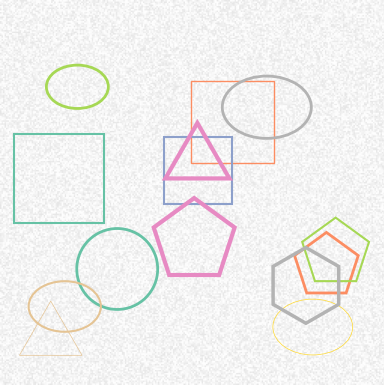[{"shape": "square", "thickness": 1.5, "radius": 0.58, "center": [0.153, 0.536]}, {"shape": "circle", "thickness": 2, "radius": 0.53, "center": [0.304, 0.301]}, {"shape": "square", "thickness": 1, "radius": 0.54, "center": [0.604, 0.684]}, {"shape": "pentagon", "thickness": 2, "radius": 0.43, "center": [0.848, 0.309]}, {"shape": "square", "thickness": 1.5, "radius": 0.44, "center": [0.515, 0.557]}, {"shape": "triangle", "thickness": 3, "radius": 0.48, "center": [0.513, 0.585]}, {"shape": "pentagon", "thickness": 3, "radius": 0.55, "center": [0.504, 0.375]}, {"shape": "oval", "thickness": 2, "radius": 0.4, "center": [0.201, 0.775]}, {"shape": "pentagon", "thickness": 1.5, "radius": 0.46, "center": [0.872, 0.344]}, {"shape": "oval", "thickness": 0.5, "radius": 0.52, "center": [0.812, 0.151]}, {"shape": "oval", "thickness": 1.5, "radius": 0.47, "center": [0.168, 0.204]}, {"shape": "triangle", "thickness": 0.5, "radius": 0.47, "center": [0.132, 0.124]}, {"shape": "oval", "thickness": 2, "radius": 0.58, "center": [0.693, 0.721]}, {"shape": "hexagon", "thickness": 2.5, "radius": 0.49, "center": [0.795, 0.259]}]